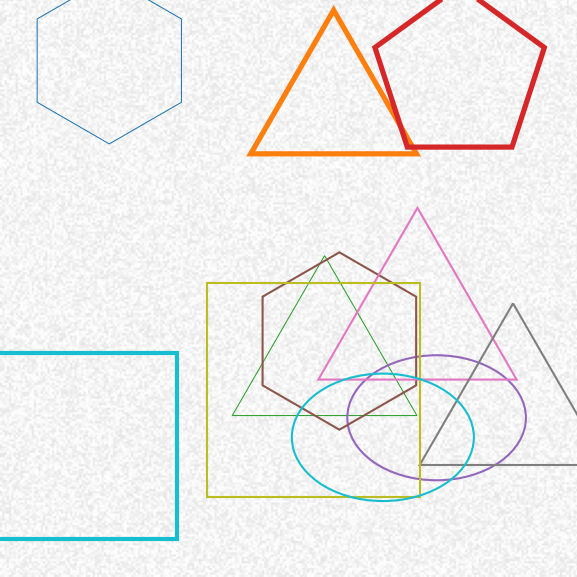[{"shape": "hexagon", "thickness": 0.5, "radius": 0.72, "center": [0.189, 0.894]}, {"shape": "triangle", "thickness": 2.5, "radius": 0.83, "center": [0.578, 0.816]}, {"shape": "triangle", "thickness": 0.5, "radius": 0.92, "center": [0.562, 0.372]}, {"shape": "pentagon", "thickness": 2.5, "radius": 0.77, "center": [0.796, 0.869]}, {"shape": "oval", "thickness": 1, "radius": 0.77, "center": [0.756, 0.276]}, {"shape": "hexagon", "thickness": 1, "radius": 0.77, "center": [0.588, 0.409]}, {"shape": "triangle", "thickness": 1, "radius": 0.99, "center": [0.723, 0.441]}, {"shape": "triangle", "thickness": 1, "radius": 0.93, "center": [0.888, 0.287]}, {"shape": "square", "thickness": 1, "radius": 0.92, "center": [0.543, 0.324]}, {"shape": "square", "thickness": 2, "radius": 0.81, "center": [0.145, 0.227]}, {"shape": "oval", "thickness": 1, "radius": 0.79, "center": [0.663, 0.242]}]